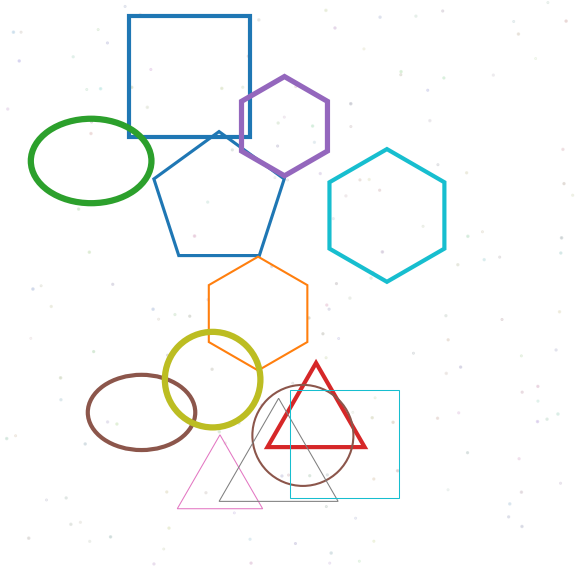[{"shape": "square", "thickness": 2, "radius": 0.52, "center": [0.328, 0.866]}, {"shape": "pentagon", "thickness": 1.5, "radius": 0.59, "center": [0.379, 0.653]}, {"shape": "hexagon", "thickness": 1, "radius": 0.49, "center": [0.447, 0.456]}, {"shape": "oval", "thickness": 3, "radius": 0.52, "center": [0.158, 0.72]}, {"shape": "triangle", "thickness": 2, "radius": 0.49, "center": [0.547, 0.274]}, {"shape": "hexagon", "thickness": 2.5, "radius": 0.43, "center": [0.493, 0.781]}, {"shape": "circle", "thickness": 1, "radius": 0.44, "center": [0.524, 0.245]}, {"shape": "oval", "thickness": 2, "radius": 0.47, "center": [0.245, 0.285]}, {"shape": "triangle", "thickness": 0.5, "radius": 0.43, "center": [0.381, 0.161]}, {"shape": "triangle", "thickness": 0.5, "radius": 0.6, "center": [0.482, 0.19]}, {"shape": "circle", "thickness": 3, "radius": 0.41, "center": [0.368, 0.342]}, {"shape": "hexagon", "thickness": 2, "radius": 0.57, "center": [0.67, 0.626]}, {"shape": "square", "thickness": 0.5, "radius": 0.47, "center": [0.596, 0.23]}]